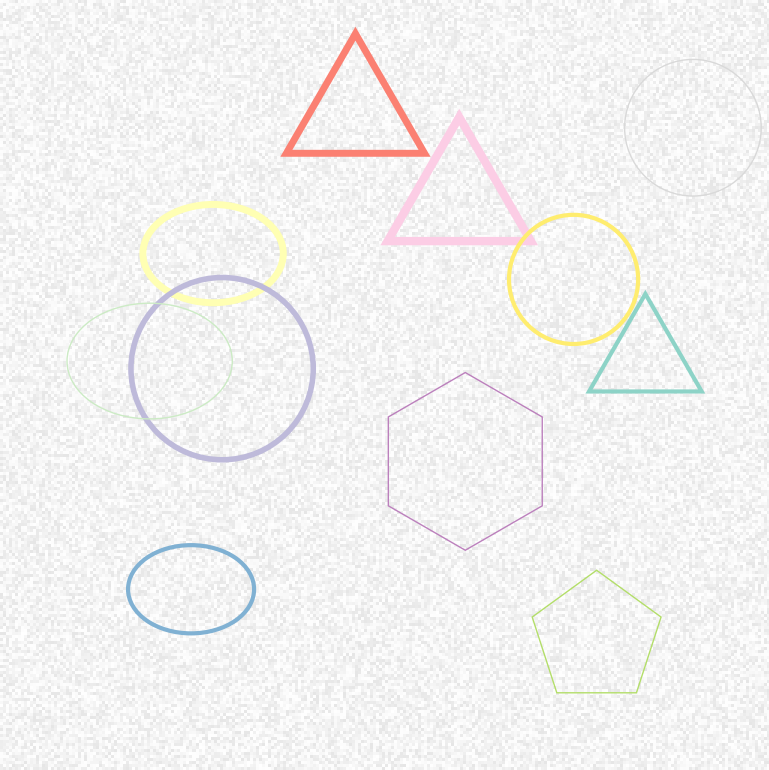[{"shape": "triangle", "thickness": 1.5, "radius": 0.42, "center": [0.838, 0.534]}, {"shape": "oval", "thickness": 2.5, "radius": 0.46, "center": [0.277, 0.671]}, {"shape": "circle", "thickness": 2, "radius": 0.59, "center": [0.288, 0.521]}, {"shape": "triangle", "thickness": 2.5, "radius": 0.52, "center": [0.462, 0.853]}, {"shape": "oval", "thickness": 1.5, "radius": 0.41, "center": [0.248, 0.235]}, {"shape": "pentagon", "thickness": 0.5, "radius": 0.44, "center": [0.775, 0.171]}, {"shape": "triangle", "thickness": 3, "radius": 0.54, "center": [0.596, 0.741]}, {"shape": "circle", "thickness": 0.5, "radius": 0.44, "center": [0.9, 0.834]}, {"shape": "hexagon", "thickness": 0.5, "radius": 0.58, "center": [0.604, 0.401]}, {"shape": "oval", "thickness": 0.5, "radius": 0.54, "center": [0.194, 0.531]}, {"shape": "circle", "thickness": 1.5, "radius": 0.42, "center": [0.745, 0.637]}]